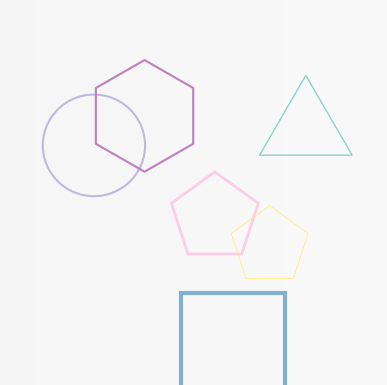[{"shape": "triangle", "thickness": 1, "radius": 0.69, "center": [0.789, 0.666]}, {"shape": "circle", "thickness": 1.5, "radius": 0.66, "center": [0.242, 0.622]}, {"shape": "square", "thickness": 3, "radius": 0.68, "center": [0.601, 0.102]}, {"shape": "pentagon", "thickness": 2, "radius": 0.59, "center": [0.554, 0.436]}, {"shape": "hexagon", "thickness": 1.5, "radius": 0.73, "center": [0.373, 0.699]}, {"shape": "pentagon", "thickness": 0.5, "radius": 0.52, "center": [0.696, 0.361]}]